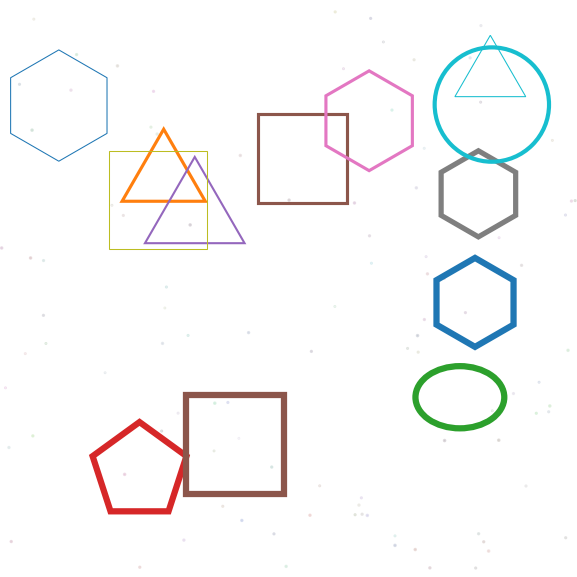[{"shape": "hexagon", "thickness": 0.5, "radius": 0.48, "center": [0.102, 0.816]}, {"shape": "hexagon", "thickness": 3, "radius": 0.39, "center": [0.823, 0.475]}, {"shape": "triangle", "thickness": 1.5, "radius": 0.42, "center": [0.283, 0.692]}, {"shape": "oval", "thickness": 3, "radius": 0.38, "center": [0.796, 0.311]}, {"shape": "pentagon", "thickness": 3, "radius": 0.43, "center": [0.242, 0.183]}, {"shape": "triangle", "thickness": 1, "radius": 0.5, "center": [0.337, 0.628]}, {"shape": "square", "thickness": 1.5, "radius": 0.39, "center": [0.524, 0.724]}, {"shape": "square", "thickness": 3, "radius": 0.43, "center": [0.407, 0.229]}, {"shape": "hexagon", "thickness": 1.5, "radius": 0.43, "center": [0.639, 0.79]}, {"shape": "hexagon", "thickness": 2.5, "radius": 0.37, "center": [0.828, 0.664]}, {"shape": "square", "thickness": 0.5, "radius": 0.42, "center": [0.274, 0.652]}, {"shape": "circle", "thickness": 2, "radius": 0.5, "center": [0.852, 0.818]}, {"shape": "triangle", "thickness": 0.5, "radius": 0.35, "center": [0.849, 0.867]}]